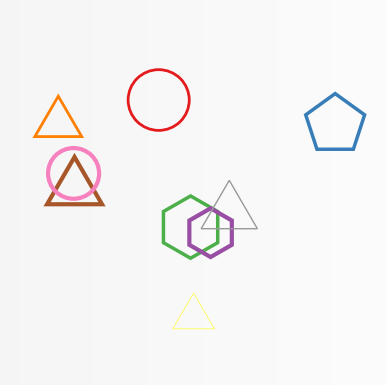[{"shape": "circle", "thickness": 2, "radius": 0.39, "center": [0.41, 0.74]}, {"shape": "pentagon", "thickness": 2.5, "radius": 0.4, "center": [0.865, 0.677]}, {"shape": "hexagon", "thickness": 2.5, "radius": 0.4, "center": [0.492, 0.41]}, {"shape": "hexagon", "thickness": 3, "radius": 0.32, "center": [0.543, 0.396]}, {"shape": "triangle", "thickness": 2, "radius": 0.35, "center": [0.15, 0.68]}, {"shape": "triangle", "thickness": 0.5, "radius": 0.31, "center": [0.5, 0.177]}, {"shape": "triangle", "thickness": 3, "radius": 0.41, "center": [0.192, 0.51]}, {"shape": "circle", "thickness": 3, "radius": 0.33, "center": [0.19, 0.55]}, {"shape": "triangle", "thickness": 1, "radius": 0.42, "center": [0.592, 0.448]}]